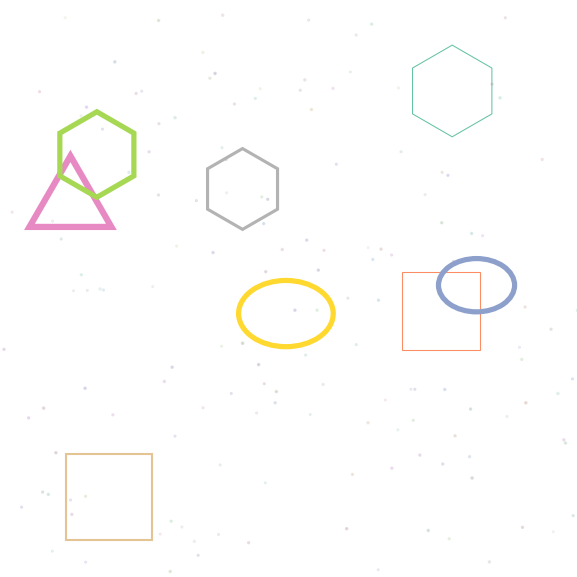[{"shape": "hexagon", "thickness": 0.5, "radius": 0.4, "center": [0.783, 0.842]}, {"shape": "square", "thickness": 0.5, "radius": 0.34, "center": [0.764, 0.461]}, {"shape": "oval", "thickness": 2.5, "radius": 0.33, "center": [0.825, 0.505]}, {"shape": "triangle", "thickness": 3, "radius": 0.41, "center": [0.122, 0.647]}, {"shape": "hexagon", "thickness": 2.5, "radius": 0.37, "center": [0.168, 0.732]}, {"shape": "oval", "thickness": 2.5, "radius": 0.41, "center": [0.495, 0.456]}, {"shape": "square", "thickness": 1, "radius": 0.37, "center": [0.189, 0.139]}, {"shape": "hexagon", "thickness": 1.5, "radius": 0.35, "center": [0.42, 0.672]}]